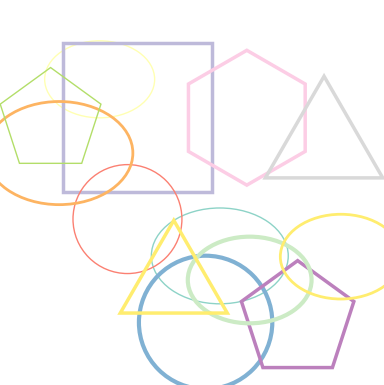[{"shape": "oval", "thickness": 1, "radius": 0.89, "center": [0.571, 0.335]}, {"shape": "oval", "thickness": 1, "radius": 0.71, "center": [0.259, 0.794]}, {"shape": "square", "thickness": 2.5, "radius": 0.97, "center": [0.358, 0.695]}, {"shape": "circle", "thickness": 1, "radius": 0.71, "center": [0.331, 0.431]}, {"shape": "circle", "thickness": 3, "radius": 0.87, "center": [0.534, 0.163]}, {"shape": "oval", "thickness": 2, "radius": 0.96, "center": [0.154, 0.602]}, {"shape": "pentagon", "thickness": 1, "radius": 0.69, "center": [0.131, 0.687]}, {"shape": "hexagon", "thickness": 2.5, "radius": 0.88, "center": [0.641, 0.694]}, {"shape": "triangle", "thickness": 2.5, "radius": 0.88, "center": [0.842, 0.626]}, {"shape": "pentagon", "thickness": 2.5, "radius": 0.77, "center": [0.773, 0.169]}, {"shape": "oval", "thickness": 3, "radius": 0.8, "center": [0.649, 0.273]}, {"shape": "triangle", "thickness": 2.5, "radius": 0.8, "center": [0.451, 0.267]}, {"shape": "oval", "thickness": 2, "radius": 0.79, "center": [0.885, 0.333]}]